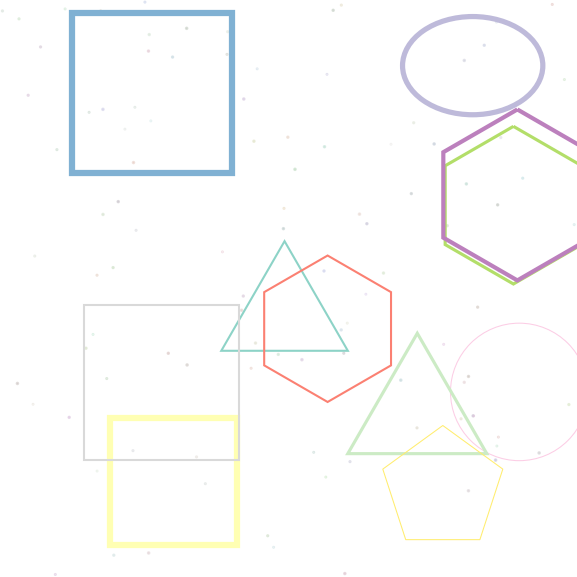[{"shape": "triangle", "thickness": 1, "radius": 0.63, "center": [0.493, 0.455]}, {"shape": "square", "thickness": 3, "radius": 0.55, "center": [0.3, 0.165]}, {"shape": "oval", "thickness": 2.5, "radius": 0.61, "center": [0.819, 0.885]}, {"shape": "hexagon", "thickness": 1, "radius": 0.63, "center": [0.567, 0.43]}, {"shape": "square", "thickness": 3, "radius": 0.69, "center": [0.263, 0.838]}, {"shape": "hexagon", "thickness": 1.5, "radius": 0.68, "center": [0.889, 0.644]}, {"shape": "circle", "thickness": 0.5, "radius": 0.6, "center": [0.899, 0.32]}, {"shape": "square", "thickness": 1, "radius": 0.67, "center": [0.279, 0.337]}, {"shape": "hexagon", "thickness": 2, "radius": 0.74, "center": [0.896, 0.662]}, {"shape": "triangle", "thickness": 1.5, "radius": 0.69, "center": [0.723, 0.283]}, {"shape": "pentagon", "thickness": 0.5, "radius": 0.55, "center": [0.767, 0.153]}]